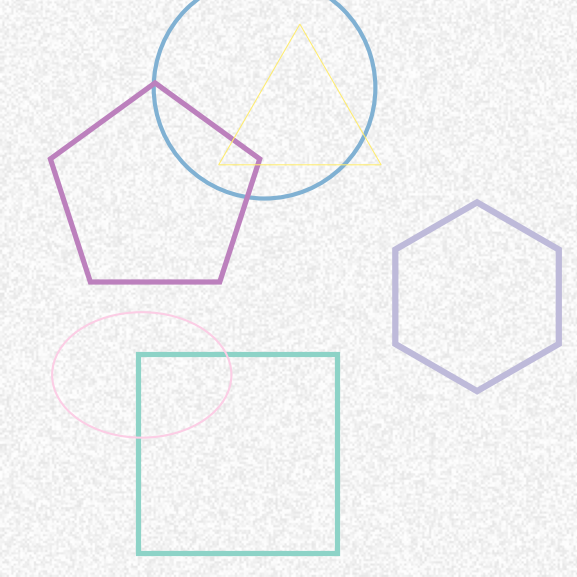[{"shape": "square", "thickness": 2.5, "radius": 0.86, "center": [0.411, 0.213]}, {"shape": "hexagon", "thickness": 3, "radius": 0.82, "center": [0.826, 0.485]}, {"shape": "circle", "thickness": 2, "radius": 0.96, "center": [0.458, 0.847]}, {"shape": "oval", "thickness": 1, "radius": 0.78, "center": [0.245, 0.35]}, {"shape": "pentagon", "thickness": 2.5, "radius": 0.95, "center": [0.268, 0.665]}, {"shape": "triangle", "thickness": 0.5, "radius": 0.81, "center": [0.519, 0.795]}]